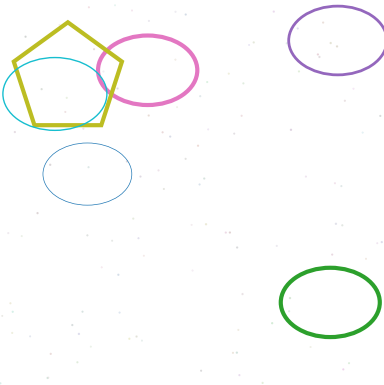[{"shape": "oval", "thickness": 0.5, "radius": 0.58, "center": [0.227, 0.548]}, {"shape": "oval", "thickness": 3, "radius": 0.64, "center": [0.858, 0.214]}, {"shape": "oval", "thickness": 2, "radius": 0.64, "center": [0.877, 0.895]}, {"shape": "oval", "thickness": 3, "radius": 0.64, "center": [0.384, 0.817]}, {"shape": "pentagon", "thickness": 3, "radius": 0.74, "center": [0.176, 0.794]}, {"shape": "oval", "thickness": 1, "radius": 0.68, "center": [0.143, 0.756]}]